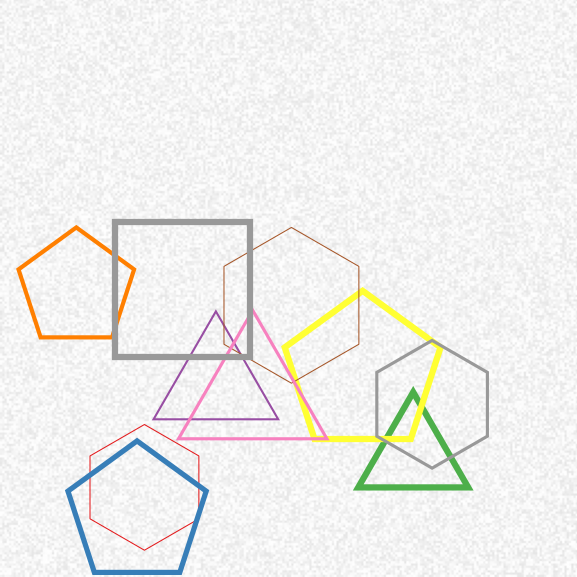[{"shape": "hexagon", "thickness": 0.5, "radius": 0.54, "center": [0.25, 0.155]}, {"shape": "pentagon", "thickness": 2.5, "radius": 0.63, "center": [0.237, 0.11]}, {"shape": "triangle", "thickness": 3, "radius": 0.55, "center": [0.716, 0.21]}, {"shape": "triangle", "thickness": 1, "radius": 0.62, "center": [0.374, 0.335]}, {"shape": "pentagon", "thickness": 2, "radius": 0.53, "center": [0.132, 0.5]}, {"shape": "pentagon", "thickness": 3, "radius": 0.71, "center": [0.628, 0.354]}, {"shape": "hexagon", "thickness": 0.5, "radius": 0.67, "center": [0.505, 0.47]}, {"shape": "triangle", "thickness": 1.5, "radius": 0.74, "center": [0.438, 0.314]}, {"shape": "hexagon", "thickness": 1.5, "radius": 0.55, "center": [0.748, 0.299]}, {"shape": "square", "thickness": 3, "radius": 0.58, "center": [0.316, 0.498]}]